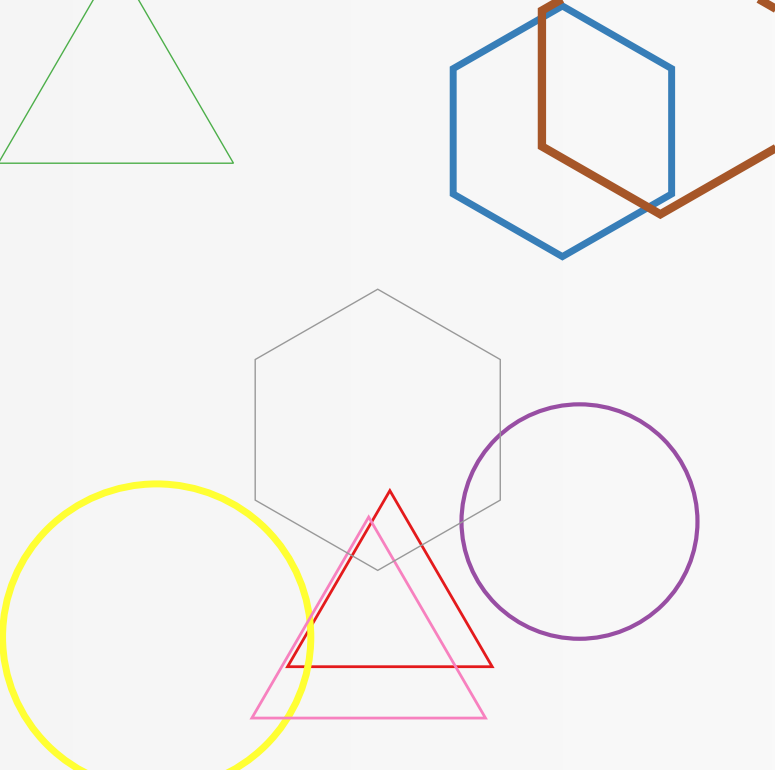[{"shape": "triangle", "thickness": 1, "radius": 0.76, "center": [0.503, 0.21]}, {"shape": "hexagon", "thickness": 2.5, "radius": 0.81, "center": [0.726, 0.829]}, {"shape": "triangle", "thickness": 0.5, "radius": 0.88, "center": [0.15, 0.876]}, {"shape": "circle", "thickness": 1.5, "radius": 0.76, "center": [0.748, 0.323]}, {"shape": "circle", "thickness": 2.5, "radius": 0.99, "center": [0.202, 0.173]}, {"shape": "hexagon", "thickness": 3, "radius": 0.88, "center": [0.852, 0.898]}, {"shape": "triangle", "thickness": 1, "radius": 0.87, "center": [0.476, 0.154]}, {"shape": "hexagon", "thickness": 0.5, "radius": 0.91, "center": [0.487, 0.442]}]